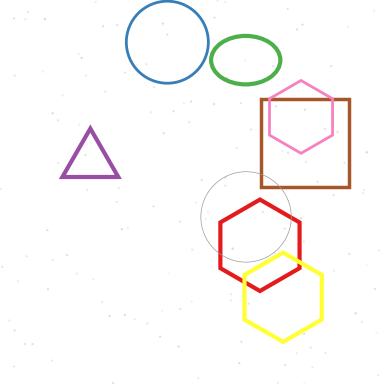[{"shape": "hexagon", "thickness": 3, "radius": 0.59, "center": [0.675, 0.363]}, {"shape": "circle", "thickness": 2, "radius": 0.53, "center": [0.435, 0.89]}, {"shape": "oval", "thickness": 3, "radius": 0.45, "center": [0.638, 0.844]}, {"shape": "triangle", "thickness": 3, "radius": 0.42, "center": [0.235, 0.582]}, {"shape": "hexagon", "thickness": 3, "radius": 0.58, "center": [0.735, 0.228]}, {"shape": "square", "thickness": 2.5, "radius": 0.57, "center": [0.792, 0.629]}, {"shape": "hexagon", "thickness": 2, "radius": 0.47, "center": [0.782, 0.696]}, {"shape": "circle", "thickness": 0.5, "radius": 0.59, "center": [0.639, 0.437]}]